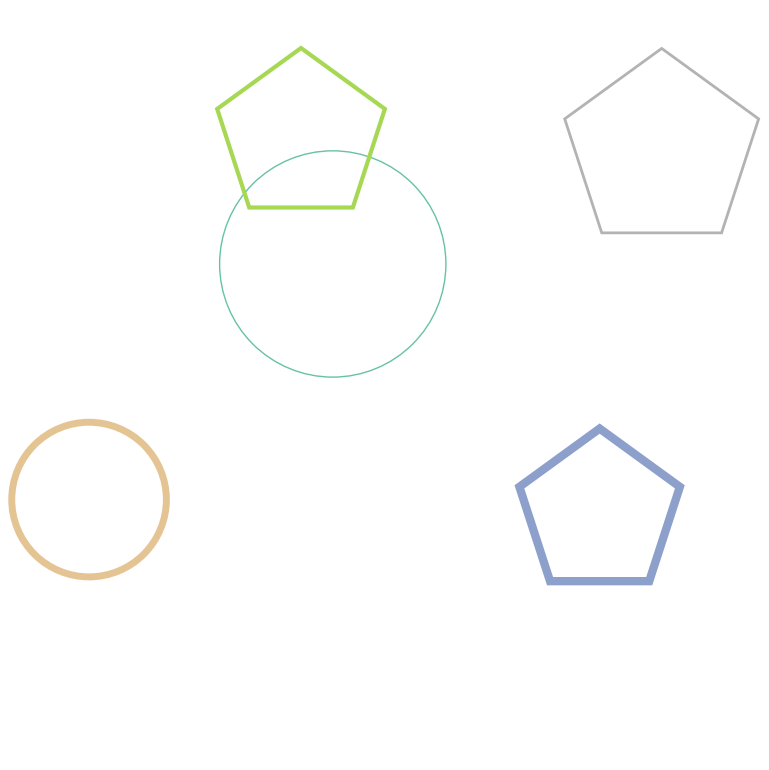[{"shape": "circle", "thickness": 0.5, "radius": 0.73, "center": [0.432, 0.657]}, {"shape": "pentagon", "thickness": 3, "radius": 0.55, "center": [0.779, 0.334]}, {"shape": "pentagon", "thickness": 1.5, "radius": 0.57, "center": [0.391, 0.823]}, {"shape": "circle", "thickness": 2.5, "radius": 0.5, "center": [0.116, 0.351]}, {"shape": "pentagon", "thickness": 1, "radius": 0.66, "center": [0.859, 0.805]}]